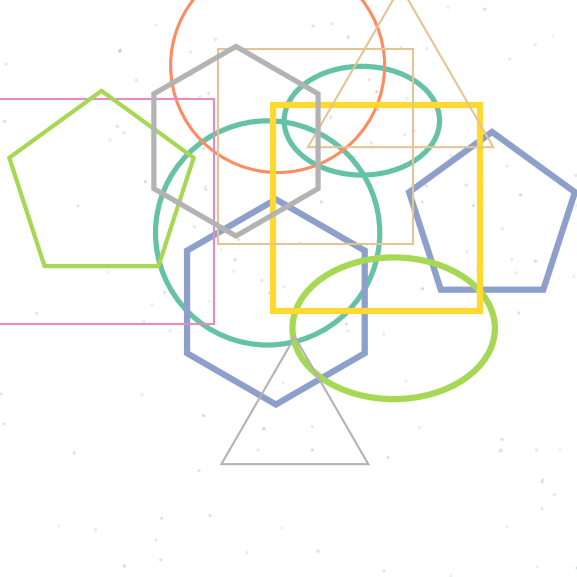[{"shape": "oval", "thickness": 2.5, "radius": 0.67, "center": [0.627, 0.79]}, {"shape": "circle", "thickness": 2.5, "radius": 0.97, "center": [0.463, 0.596]}, {"shape": "circle", "thickness": 1.5, "radius": 0.93, "center": [0.481, 0.886]}, {"shape": "pentagon", "thickness": 3, "radius": 0.75, "center": [0.852, 0.62]}, {"shape": "hexagon", "thickness": 3, "radius": 0.89, "center": [0.478, 0.476]}, {"shape": "square", "thickness": 1, "radius": 0.97, "center": [0.176, 0.632]}, {"shape": "oval", "thickness": 3, "radius": 0.88, "center": [0.682, 0.431]}, {"shape": "pentagon", "thickness": 2, "radius": 0.84, "center": [0.176, 0.674]}, {"shape": "square", "thickness": 3, "radius": 0.9, "center": [0.652, 0.639]}, {"shape": "triangle", "thickness": 1, "radius": 0.93, "center": [0.694, 0.837]}, {"shape": "square", "thickness": 1, "radius": 0.85, "center": [0.547, 0.745]}, {"shape": "hexagon", "thickness": 2.5, "radius": 0.82, "center": [0.409, 0.755]}, {"shape": "triangle", "thickness": 1, "radius": 0.73, "center": [0.511, 0.269]}]